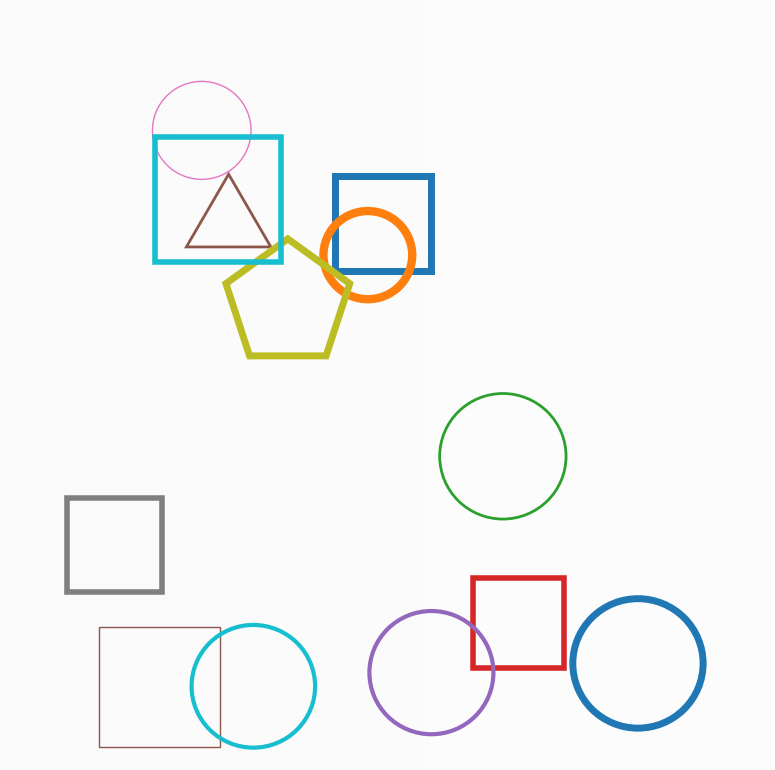[{"shape": "circle", "thickness": 2.5, "radius": 0.42, "center": [0.823, 0.138]}, {"shape": "square", "thickness": 2.5, "radius": 0.31, "center": [0.494, 0.71]}, {"shape": "circle", "thickness": 3, "radius": 0.29, "center": [0.475, 0.669]}, {"shape": "circle", "thickness": 1, "radius": 0.41, "center": [0.649, 0.407]}, {"shape": "square", "thickness": 2, "radius": 0.29, "center": [0.669, 0.191]}, {"shape": "circle", "thickness": 1.5, "radius": 0.4, "center": [0.557, 0.126]}, {"shape": "square", "thickness": 0.5, "radius": 0.39, "center": [0.206, 0.108]}, {"shape": "triangle", "thickness": 1, "radius": 0.31, "center": [0.295, 0.711]}, {"shape": "circle", "thickness": 0.5, "radius": 0.32, "center": [0.26, 0.831]}, {"shape": "square", "thickness": 2, "radius": 0.31, "center": [0.148, 0.292]}, {"shape": "pentagon", "thickness": 2.5, "radius": 0.42, "center": [0.371, 0.606]}, {"shape": "square", "thickness": 2, "radius": 0.41, "center": [0.281, 0.741]}, {"shape": "circle", "thickness": 1.5, "radius": 0.4, "center": [0.327, 0.109]}]